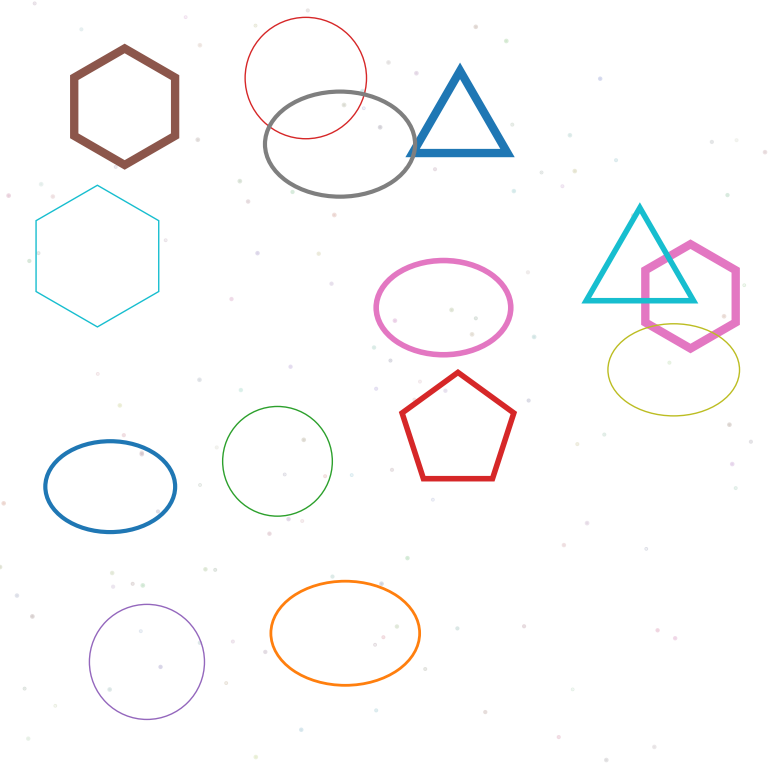[{"shape": "triangle", "thickness": 3, "radius": 0.36, "center": [0.597, 0.837]}, {"shape": "oval", "thickness": 1.5, "radius": 0.42, "center": [0.143, 0.368]}, {"shape": "oval", "thickness": 1, "radius": 0.48, "center": [0.448, 0.178]}, {"shape": "circle", "thickness": 0.5, "radius": 0.36, "center": [0.36, 0.401]}, {"shape": "circle", "thickness": 0.5, "radius": 0.39, "center": [0.397, 0.899]}, {"shape": "pentagon", "thickness": 2, "radius": 0.38, "center": [0.595, 0.44]}, {"shape": "circle", "thickness": 0.5, "radius": 0.37, "center": [0.191, 0.14]}, {"shape": "hexagon", "thickness": 3, "radius": 0.38, "center": [0.162, 0.861]}, {"shape": "oval", "thickness": 2, "radius": 0.44, "center": [0.576, 0.6]}, {"shape": "hexagon", "thickness": 3, "radius": 0.34, "center": [0.897, 0.615]}, {"shape": "oval", "thickness": 1.5, "radius": 0.49, "center": [0.442, 0.813]}, {"shape": "oval", "thickness": 0.5, "radius": 0.43, "center": [0.875, 0.52]}, {"shape": "triangle", "thickness": 2, "radius": 0.4, "center": [0.831, 0.65]}, {"shape": "hexagon", "thickness": 0.5, "radius": 0.46, "center": [0.126, 0.667]}]